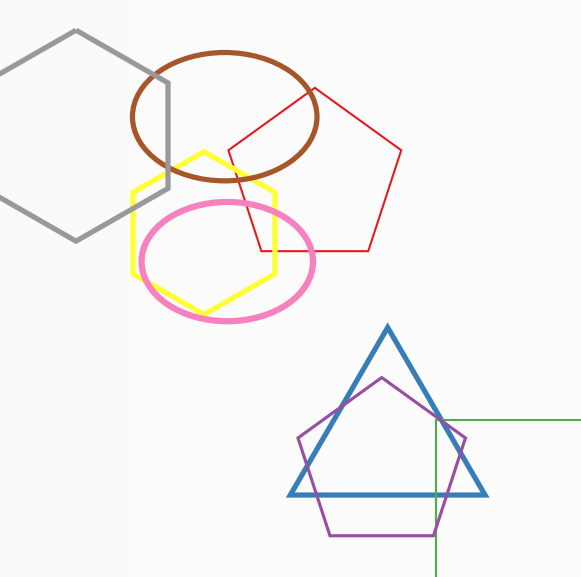[{"shape": "pentagon", "thickness": 1, "radius": 0.78, "center": [0.542, 0.691]}, {"shape": "triangle", "thickness": 2.5, "radius": 0.97, "center": [0.667, 0.239]}, {"shape": "square", "thickness": 1, "radius": 0.74, "center": [0.899, 0.124]}, {"shape": "pentagon", "thickness": 1.5, "radius": 0.76, "center": [0.657, 0.194]}, {"shape": "hexagon", "thickness": 2.5, "radius": 0.7, "center": [0.351, 0.595]}, {"shape": "oval", "thickness": 2.5, "radius": 0.79, "center": [0.387, 0.797]}, {"shape": "oval", "thickness": 3, "radius": 0.74, "center": [0.391, 0.546]}, {"shape": "hexagon", "thickness": 2.5, "radius": 0.91, "center": [0.131, 0.764]}]